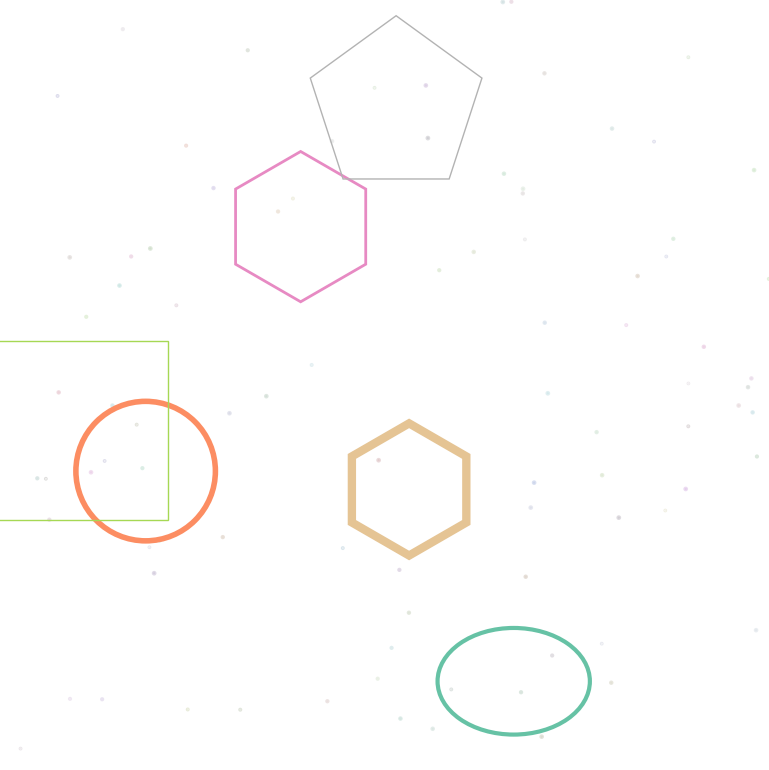[{"shape": "oval", "thickness": 1.5, "radius": 0.49, "center": [0.667, 0.115]}, {"shape": "circle", "thickness": 2, "radius": 0.45, "center": [0.189, 0.388]}, {"shape": "hexagon", "thickness": 1, "radius": 0.49, "center": [0.39, 0.706]}, {"shape": "square", "thickness": 0.5, "radius": 0.58, "center": [0.102, 0.441]}, {"shape": "hexagon", "thickness": 3, "radius": 0.43, "center": [0.531, 0.364]}, {"shape": "pentagon", "thickness": 0.5, "radius": 0.59, "center": [0.514, 0.862]}]